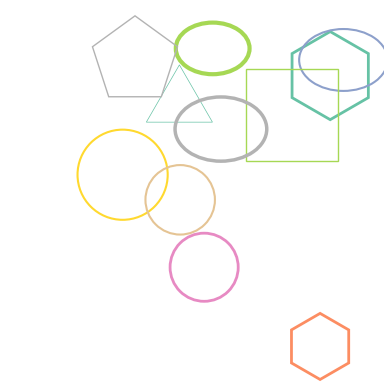[{"shape": "hexagon", "thickness": 2, "radius": 0.57, "center": [0.858, 0.804]}, {"shape": "triangle", "thickness": 0.5, "radius": 0.5, "center": [0.466, 0.732]}, {"shape": "hexagon", "thickness": 2, "radius": 0.43, "center": [0.831, 0.1]}, {"shape": "oval", "thickness": 1.5, "radius": 0.57, "center": [0.892, 0.844]}, {"shape": "circle", "thickness": 2, "radius": 0.44, "center": [0.53, 0.306]}, {"shape": "square", "thickness": 1, "radius": 0.6, "center": [0.759, 0.701]}, {"shape": "oval", "thickness": 3, "radius": 0.48, "center": [0.552, 0.874]}, {"shape": "circle", "thickness": 1.5, "radius": 0.59, "center": [0.318, 0.546]}, {"shape": "circle", "thickness": 1.5, "radius": 0.45, "center": [0.468, 0.481]}, {"shape": "oval", "thickness": 2.5, "radius": 0.6, "center": [0.574, 0.665]}, {"shape": "pentagon", "thickness": 1, "radius": 0.58, "center": [0.351, 0.843]}]